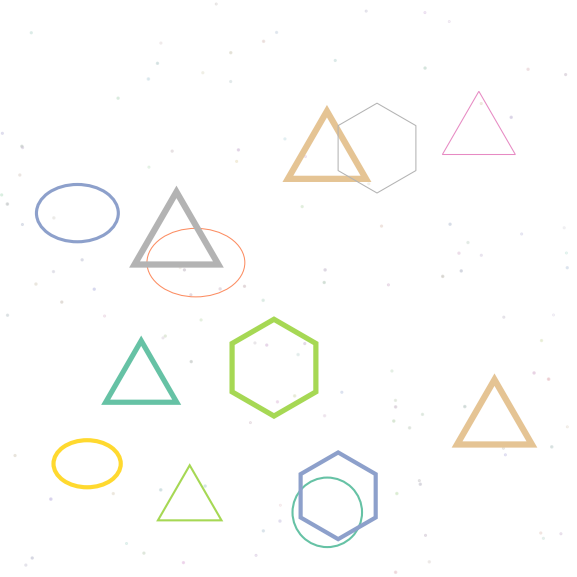[{"shape": "circle", "thickness": 1, "radius": 0.3, "center": [0.567, 0.112]}, {"shape": "triangle", "thickness": 2.5, "radius": 0.36, "center": [0.244, 0.338]}, {"shape": "oval", "thickness": 0.5, "radius": 0.42, "center": [0.339, 0.544]}, {"shape": "oval", "thickness": 1.5, "radius": 0.35, "center": [0.134, 0.63]}, {"shape": "hexagon", "thickness": 2, "radius": 0.38, "center": [0.586, 0.141]}, {"shape": "triangle", "thickness": 0.5, "radius": 0.36, "center": [0.829, 0.768]}, {"shape": "triangle", "thickness": 1, "radius": 0.32, "center": [0.328, 0.13]}, {"shape": "hexagon", "thickness": 2.5, "radius": 0.42, "center": [0.474, 0.362]}, {"shape": "oval", "thickness": 2, "radius": 0.29, "center": [0.151, 0.196]}, {"shape": "triangle", "thickness": 3, "radius": 0.37, "center": [0.856, 0.267]}, {"shape": "triangle", "thickness": 3, "radius": 0.39, "center": [0.566, 0.728]}, {"shape": "triangle", "thickness": 3, "radius": 0.42, "center": [0.306, 0.583]}, {"shape": "hexagon", "thickness": 0.5, "radius": 0.39, "center": [0.653, 0.743]}]